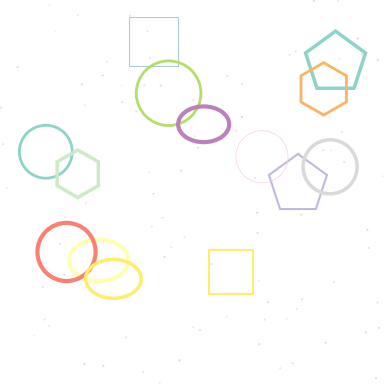[{"shape": "pentagon", "thickness": 2.5, "radius": 0.41, "center": [0.872, 0.837]}, {"shape": "circle", "thickness": 2, "radius": 0.34, "center": [0.119, 0.606]}, {"shape": "oval", "thickness": 3, "radius": 0.39, "center": [0.257, 0.324]}, {"shape": "pentagon", "thickness": 1.5, "radius": 0.4, "center": [0.774, 0.521]}, {"shape": "circle", "thickness": 3, "radius": 0.38, "center": [0.173, 0.346]}, {"shape": "square", "thickness": 0.5, "radius": 0.32, "center": [0.398, 0.892]}, {"shape": "hexagon", "thickness": 2, "radius": 0.34, "center": [0.841, 0.769]}, {"shape": "circle", "thickness": 2, "radius": 0.42, "center": [0.438, 0.758]}, {"shape": "circle", "thickness": 0.5, "radius": 0.34, "center": [0.68, 0.593]}, {"shape": "circle", "thickness": 2.5, "radius": 0.35, "center": [0.857, 0.567]}, {"shape": "oval", "thickness": 3, "radius": 0.33, "center": [0.529, 0.677]}, {"shape": "hexagon", "thickness": 2.5, "radius": 0.31, "center": [0.202, 0.549]}, {"shape": "oval", "thickness": 2.5, "radius": 0.36, "center": [0.295, 0.276]}, {"shape": "square", "thickness": 1.5, "radius": 0.29, "center": [0.601, 0.293]}]